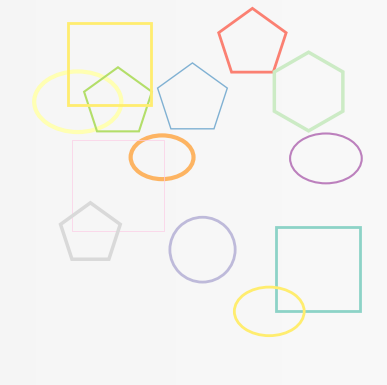[{"shape": "square", "thickness": 2, "radius": 0.55, "center": [0.82, 0.3]}, {"shape": "oval", "thickness": 3, "radius": 0.56, "center": [0.201, 0.736]}, {"shape": "circle", "thickness": 2, "radius": 0.42, "center": [0.523, 0.352]}, {"shape": "pentagon", "thickness": 2, "radius": 0.46, "center": [0.651, 0.887]}, {"shape": "pentagon", "thickness": 1, "radius": 0.47, "center": [0.497, 0.742]}, {"shape": "oval", "thickness": 3, "radius": 0.41, "center": [0.418, 0.592]}, {"shape": "pentagon", "thickness": 1.5, "radius": 0.46, "center": [0.304, 0.733]}, {"shape": "square", "thickness": 0.5, "radius": 0.59, "center": [0.304, 0.518]}, {"shape": "pentagon", "thickness": 2.5, "radius": 0.41, "center": [0.233, 0.392]}, {"shape": "oval", "thickness": 1.5, "radius": 0.46, "center": [0.841, 0.589]}, {"shape": "hexagon", "thickness": 2.5, "radius": 0.51, "center": [0.796, 0.762]}, {"shape": "oval", "thickness": 2, "radius": 0.45, "center": [0.695, 0.191]}, {"shape": "square", "thickness": 2, "radius": 0.53, "center": [0.282, 0.834]}]